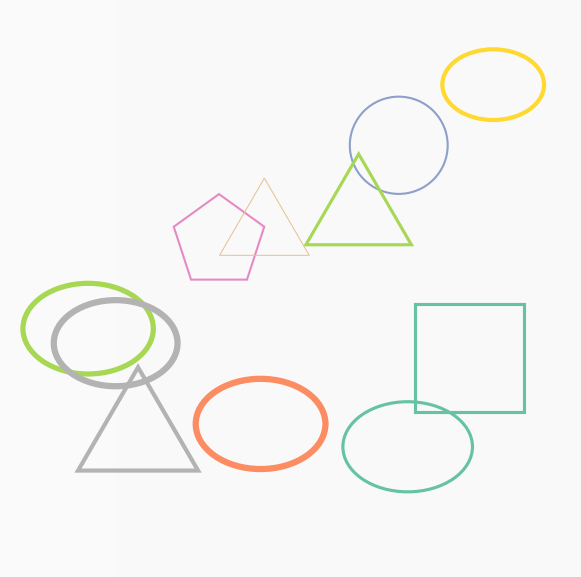[{"shape": "oval", "thickness": 1.5, "radius": 0.56, "center": [0.701, 0.225]}, {"shape": "square", "thickness": 1.5, "radius": 0.47, "center": [0.808, 0.38]}, {"shape": "oval", "thickness": 3, "radius": 0.56, "center": [0.448, 0.265]}, {"shape": "circle", "thickness": 1, "radius": 0.42, "center": [0.686, 0.748]}, {"shape": "pentagon", "thickness": 1, "radius": 0.41, "center": [0.377, 0.581]}, {"shape": "oval", "thickness": 2.5, "radius": 0.56, "center": [0.152, 0.43]}, {"shape": "triangle", "thickness": 1.5, "radius": 0.52, "center": [0.617, 0.628]}, {"shape": "oval", "thickness": 2, "radius": 0.44, "center": [0.849, 0.853]}, {"shape": "triangle", "thickness": 0.5, "radius": 0.45, "center": [0.455, 0.602]}, {"shape": "oval", "thickness": 3, "radius": 0.53, "center": [0.199, 0.405]}, {"shape": "triangle", "thickness": 2, "radius": 0.6, "center": [0.238, 0.244]}]